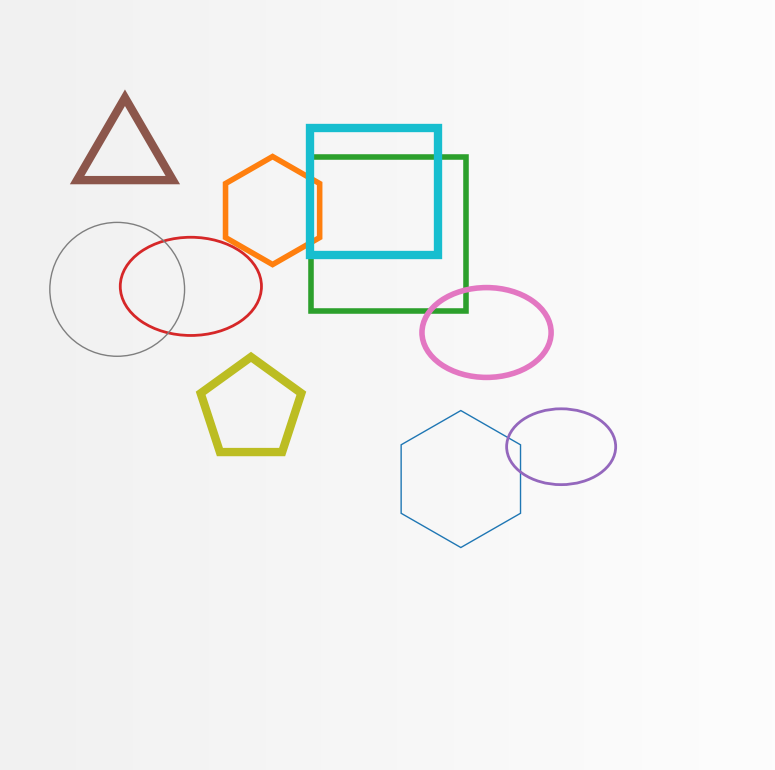[{"shape": "hexagon", "thickness": 0.5, "radius": 0.44, "center": [0.595, 0.378]}, {"shape": "hexagon", "thickness": 2, "radius": 0.35, "center": [0.352, 0.727]}, {"shape": "square", "thickness": 2, "radius": 0.5, "center": [0.502, 0.696]}, {"shape": "oval", "thickness": 1, "radius": 0.46, "center": [0.246, 0.628]}, {"shape": "oval", "thickness": 1, "radius": 0.35, "center": [0.724, 0.42]}, {"shape": "triangle", "thickness": 3, "radius": 0.36, "center": [0.161, 0.802]}, {"shape": "oval", "thickness": 2, "radius": 0.42, "center": [0.628, 0.568]}, {"shape": "circle", "thickness": 0.5, "radius": 0.43, "center": [0.151, 0.624]}, {"shape": "pentagon", "thickness": 3, "radius": 0.34, "center": [0.324, 0.468]}, {"shape": "square", "thickness": 3, "radius": 0.41, "center": [0.483, 0.751]}]